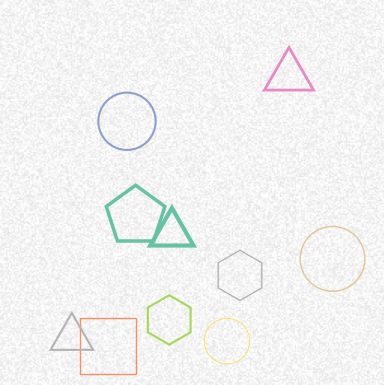[{"shape": "pentagon", "thickness": 2.5, "radius": 0.4, "center": [0.352, 0.439]}, {"shape": "triangle", "thickness": 3, "radius": 0.32, "center": [0.447, 0.395]}, {"shape": "square", "thickness": 1, "radius": 0.36, "center": [0.281, 0.101]}, {"shape": "circle", "thickness": 1.5, "radius": 0.37, "center": [0.33, 0.685]}, {"shape": "triangle", "thickness": 2, "radius": 0.37, "center": [0.751, 0.803]}, {"shape": "hexagon", "thickness": 1.5, "radius": 0.32, "center": [0.439, 0.169]}, {"shape": "circle", "thickness": 0.5, "radius": 0.29, "center": [0.59, 0.114]}, {"shape": "circle", "thickness": 1, "radius": 0.42, "center": [0.864, 0.328]}, {"shape": "hexagon", "thickness": 1, "radius": 0.33, "center": [0.623, 0.285]}, {"shape": "triangle", "thickness": 1.5, "radius": 0.32, "center": [0.187, 0.123]}]